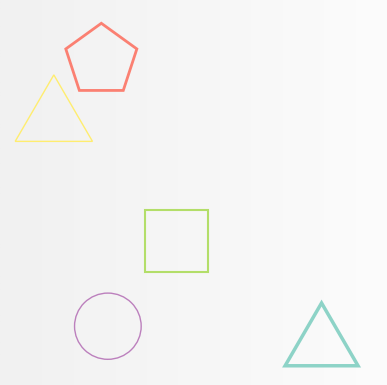[{"shape": "triangle", "thickness": 2.5, "radius": 0.54, "center": [0.83, 0.104]}, {"shape": "pentagon", "thickness": 2, "radius": 0.48, "center": [0.261, 0.843]}, {"shape": "square", "thickness": 1.5, "radius": 0.4, "center": [0.456, 0.373]}, {"shape": "circle", "thickness": 1, "radius": 0.43, "center": [0.278, 0.153]}, {"shape": "triangle", "thickness": 1, "radius": 0.58, "center": [0.139, 0.69]}]